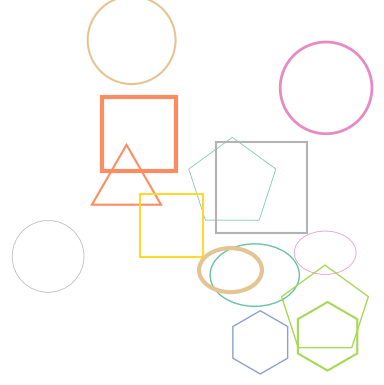[{"shape": "oval", "thickness": 1, "radius": 0.58, "center": [0.662, 0.285]}, {"shape": "pentagon", "thickness": 0.5, "radius": 0.59, "center": [0.603, 0.524]}, {"shape": "triangle", "thickness": 1.5, "radius": 0.52, "center": [0.329, 0.52]}, {"shape": "square", "thickness": 3, "radius": 0.48, "center": [0.361, 0.652]}, {"shape": "hexagon", "thickness": 1, "radius": 0.41, "center": [0.676, 0.111]}, {"shape": "circle", "thickness": 2, "radius": 0.6, "center": [0.847, 0.772]}, {"shape": "oval", "thickness": 0.5, "radius": 0.4, "center": [0.845, 0.344]}, {"shape": "pentagon", "thickness": 1, "radius": 0.59, "center": [0.844, 0.193]}, {"shape": "hexagon", "thickness": 1.5, "radius": 0.45, "center": [0.851, 0.127]}, {"shape": "square", "thickness": 1.5, "radius": 0.41, "center": [0.446, 0.413]}, {"shape": "oval", "thickness": 3, "radius": 0.41, "center": [0.599, 0.298]}, {"shape": "circle", "thickness": 1.5, "radius": 0.57, "center": [0.342, 0.896]}, {"shape": "circle", "thickness": 0.5, "radius": 0.47, "center": [0.125, 0.334]}, {"shape": "square", "thickness": 1.5, "radius": 0.59, "center": [0.68, 0.514]}]